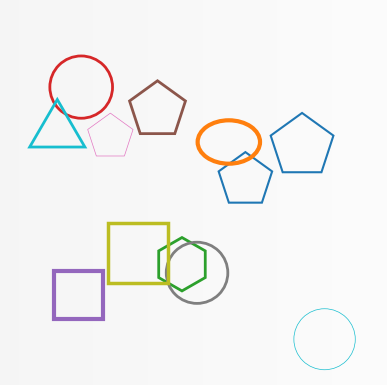[{"shape": "pentagon", "thickness": 1.5, "radius": 0.43, "center": [0.78, 0.621]}, {"shape": "pentagon", "thickness": 1.5, "radius": 0.36, "center": [0.633, 0.532]}, {"shape": "oval", "thickness": 3, "radius": 0.4, "center": [0.591, 0.631]}, {"shape": "hexagon", "thickness": 2, "radius": 0.35, "center": [0.47, 0.314]}, {"shape": "circle", "thickness": 2, "radius": 0.4, "center": [0.21, 0.774]}, {"shape": "square", "thickness": 3, "radius": 0.31, "center": [0.202, 0.234]}, {"shape": "pentagon", "thickness": 2, "radius": 0.38, "center": [0.406, 0.714]}, {"shape": "pentagon", "thickness": 0.5, "radius": 0.31, "center": [0.285, 0.645]}, {"shape": "circle", "thickness": 2, "radius": 0.4, "center": [0.508, 0.291]}, {"shape": "square", "thickness": 2.5, "radius": 0.39, "center": [0.356, 0.342]}, {"shape": "circle", "thickness": 0.5, "radius": 0.4, "center": [0.838, 0.119]}, {"shape": "triangle", "thickness": 2, "radius": 0.41, "center": [0.148, 0.659]}]